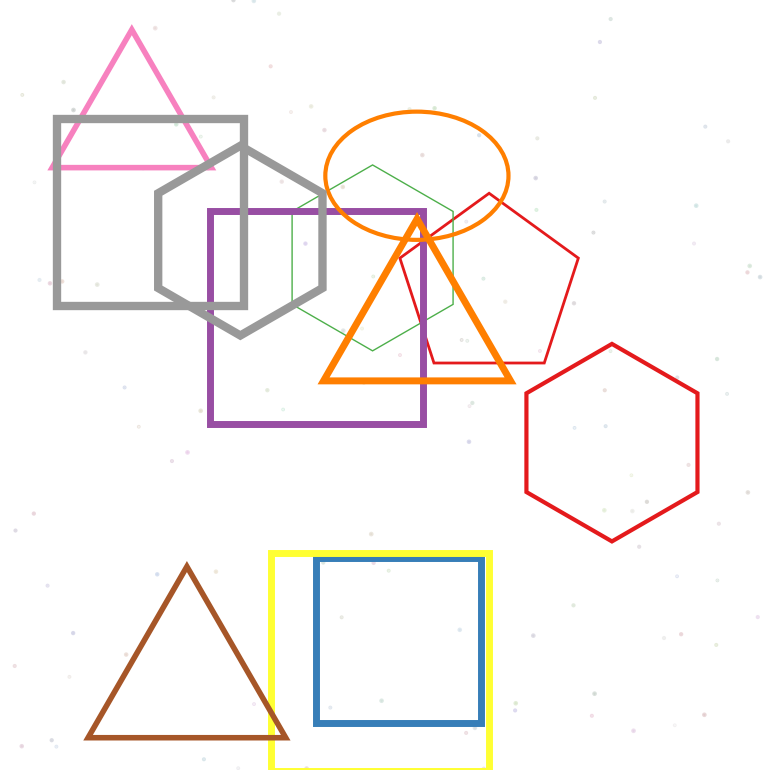[{"shape": "hexagon", "thickness": 1.5, "radius": 0.64, "center": [0.795, 0.425]}, {"shape": "pentagon", "thickness": 1, "radius": 0.61, "center": [0.635, 0.627]}, {"shape": "square", "thickness": 2.5, "radius": 0.54, "center": [0.517, 0.168]}, {"shape": "hexagon", "thickness": 0.5, "radius": 0.6, "center": [0.484, 0.665]}, {"shape": "square", "thickness": 2.5, "radius": 0.69, "center": [0.411, 0.588]}, {"shape": "oval", "thickness": 1.5, "radius": 0.59, "center": [0.541, 0.772]}, {"shape": "triangle", "thickness": 2.5, "radius": 0.7, "center": [0.542, 0.575]}, {"shape": "square", "thickness": 2.5, "radius": 0.71, "center": [0.493, 0.14]}, {"shape": "triangle", "thickness": 2, "radius": 0.74, "center": [0.243, 0.116]}, {"shape": "triangle", "thickness": 2, "radius": 0.6, "center": [0.171, 0.842]}, {"shape": "hexagon", "thickness": 3, "radius": 0.62, "center": [0.312, 0.687]}, {"shape": "square", "thickness": 3, "radius": 0.61, "center": [0.196, 0.724]}]